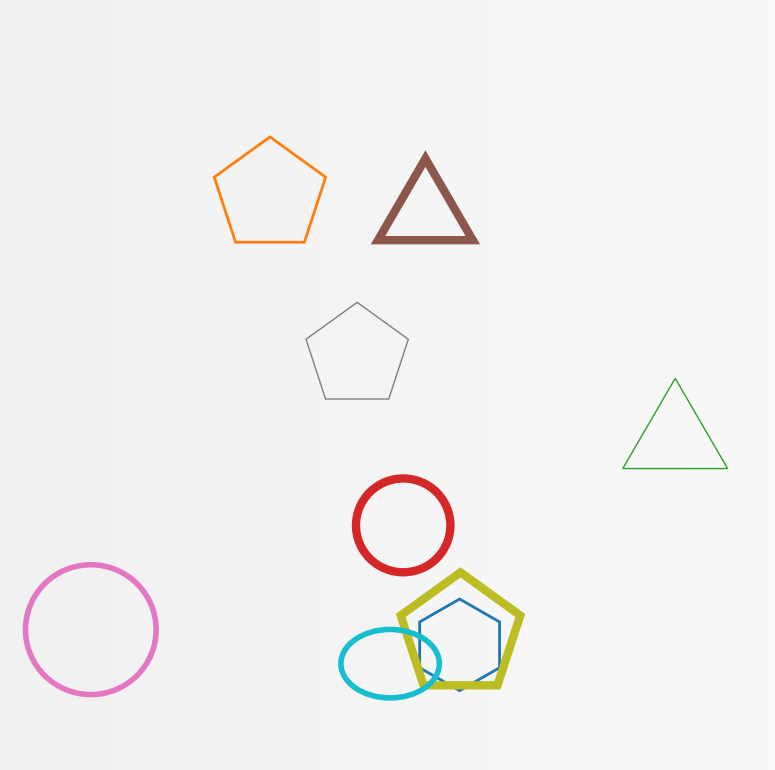[{"shape": "hexagon", "thickness": 1, "radius": 0.3, "center": [0.593, 0.163]}, {"shape": "pentagon", "thickness": 1, "radius": 0.38, "center": [0.348, 0.747]}, {"shape": "triangle", "thickness": 0.5, "radius": 0.39, "center": [0.871, 0.431]}, {"shape": "circle", "thickness": 3, "radius": 0.3, "center": [0.52, 0.318]}, {"shape": "triangle", "thickness": 3, "radius": 0.35, "center": [0.549, 0.723]}, {"shape": "circle", "thickness": 2, "radius": 0.42, "center": [0.117, 0.182]}, {"shape": "pentagon", "thickness": 0.5, "radius": 0.35, "center": [0.461, 0.538]}, {"shape": "pentagon", "thickness": 3, "radius": 0.41, "center": [0.594, 0.176]}, {"shape": "oval", "thickness": 2, "radius": 0.32, "center": [0.503, 0.138]}]